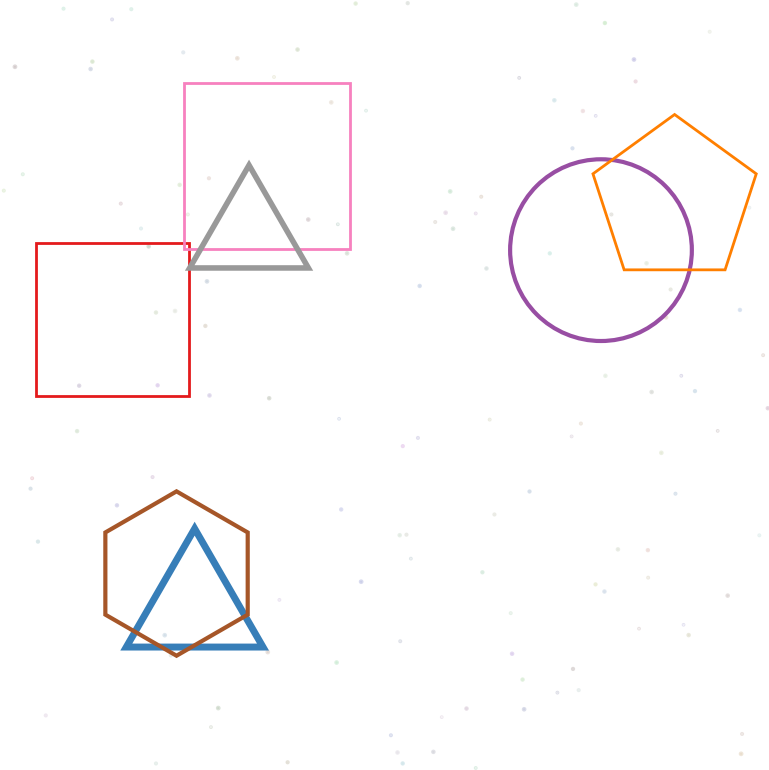[{"shape": "square", "thickness": 1, "radius": 0.5, "center": [0.146, 0.585]}, {"shape": "triangle", "thickness": 2.5, "radius": 0.51, "center": [0.253, 0.211]}, {"shape": "circle", "thickness": 1.5, "radius": 0.59, "center": [0.78, 0.675]}, {"shape": "pentagon", "thickness": 1, "radius": 0.56, "center": [0.876, 0.74]}, {"shape": "hexagon", "thickness": 1.5, "radius": 0.53, "center": [0.229, 0.255]}, {"shape": "square", "thickness": 1, "radius": 0.54, "center": [0.346, 0.785]}, {"shape": "triangle", "thickness": 2, "radius": 0.44, "center": [0.323, 0.696]}]